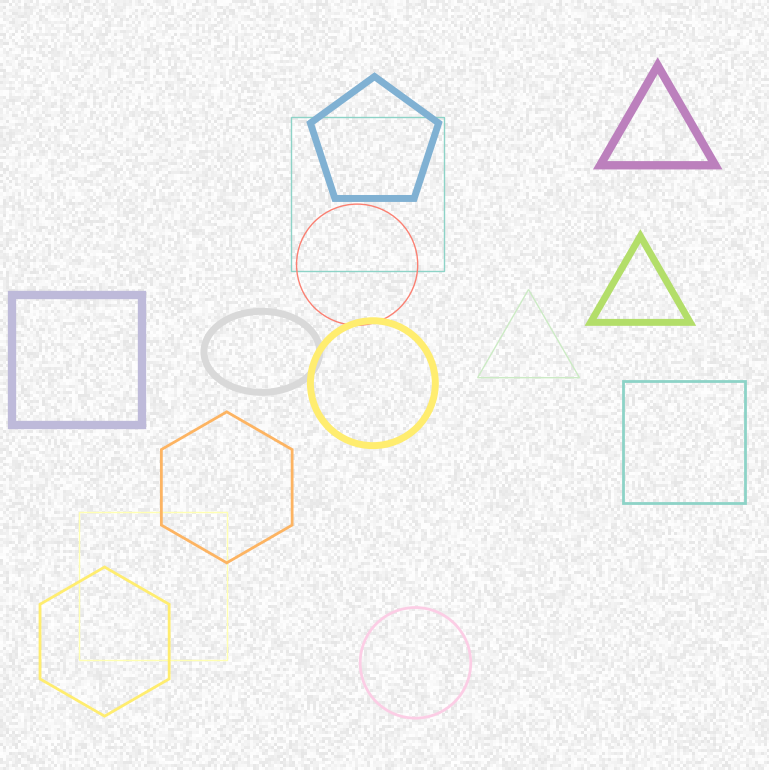[{"shape": "square", "thickness": 0.5, "radius": 0.5, "center": [0.477, 0.748]}, {"shape": "square", "thickness": 1, "radius": 0.4, "center": [0.888, 0.426]}, {"shape": "square", "thickness": 0.5, "radius": 0.48, "center": [0.198, 0.239]}, {"shape": "square", "thickness": 3, "radius": 0.42, "center": [0.1, 0.533]}, {"shape": "circle", "thickness": 0.5, "radius": 0.39, "center": [0.464, 0.656]}, {"shape": "pentagon", "thickness": 2.5, "radius": 0.44, "center": [0.486, 0.813]}, {"shape": "hexagon", "thickness": 1, "radius": 0.49, "center": [0.294, 0.367]}, {"shape": "triangle", "thickness": 2.5, "radius": 0.37, "center": [0.832, 0.619]}, {"shape": "circle", "thickness": 1, "radius": 0.36, "center": [0.54, 0.139]}, {"shape": "oval", "thickness": 2.5, "radius": 0.38, "center": [0.34, 0.543]}, {"shape": "triangle", "thickness": 3, "radius": 0.43, "center": [0.854, 0.829]}, {"shape": "triangle", "thickness": 0.5, "radius": 0.38, "center": [0.686, 0.548]}, {"shape": "hexagon", "thickness": 1, "radius": 0.48, "center": [0.136, 0.167]}, {"shape": "circle", "thickness": 2.5, "radius": 0.41, "center": [0.484, 0.502]}]